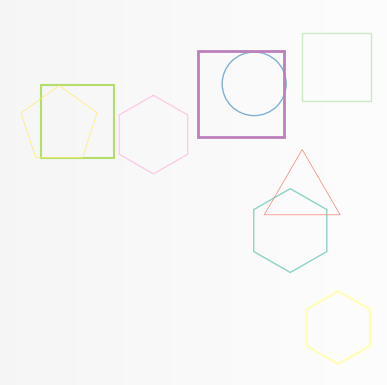[{"shape": "hexagon", "thickness": 1, "radius": 0.54, "center": [0.749, 0.401]}, {"shape": "hexagon", "thickness": 1.5, "radius": 0.47, "center": [0.873, 0.149]}, {"shape": "triangle", "thickness": 0.5, "radius": 0.57, "center": [0.78, 0.499]}, {"shape": "circle", "thickness": 1, "radius": 0.41, "center": [0.656, 0.782]}, {"shape": "square", "thickness": 1.5, "radius": 0.47, "center": [0.199, 0.685]}, {"shape": "hexagon", "thickness": 1, "radius": 0.51, "center": [0.396, 0.65]}, {"shape": "square", "thickness": 2, "radius": 0.56, "center": [0.622, 0.757]}, {"shape": "square", "thickness": 1, "radius": 0.44, "center": [0.869, 0.826]}, {"shape": "pentagon", "thickness": 0.5, "radius": 0.52, "center": [0.152, 0.675]}]